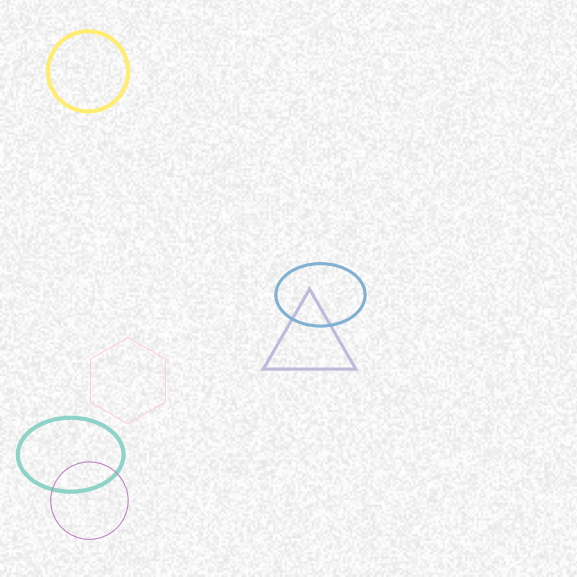[{"shape": "oval", "thickness": 2, "radius": 0.46, "center": [0.122, 0.212]}, {"shape": "triangle", "thickness": 1.5, "radius": 0.46, "center": [0.536, 0.406]}, {"shape": "oval", "thickness": 1.5, "radius": 0.39, "center": [0.555, 0.489]}, {"shape": "hexagon", "thickness": 0.5, "radius": 0.37, "center": [0.222, 0.34]}, {"shape": "circle", "thickness": 0.5, "radius": 0.34, "center": [0.155, 0.132]}, {"shape": "circle", "thickness": 2, "radius": 0.35, "center": [0.152, 0.876]}]